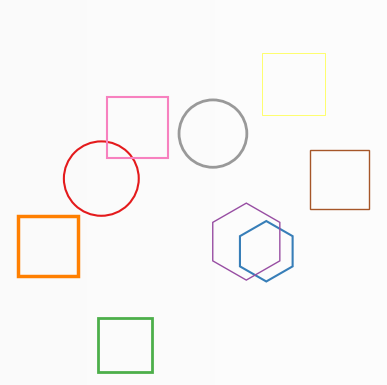[{"shape": "circle", "thickness": 1.5, "radius": 0.48, "center": [0.261, 0.536]}, {"shape": "hexagon", "thickness": 1.5, "radius": 0.39, "center": [0.687, 0.347]}, {"shape": "square", "thickness": 2, "radius": 0.35, "center": [0.323, 0.104]}, {"shape": "hexagon", "thickness": 1, "radius": 0.5, "center": [0.636, 0.372]}, {"shape": "square", "thickness": 2.5, "radius": 0.38, "center": [0.124, 0.361]}, {"shape": "square", "thickness": 0.5, "radius": 0.4, "center": [0.758, 0.782]}, {"shape": "square", "thickness": 1, "radius": 0.38, "center": [0.877, 0.534]}, {"shape": "square", "thickness": 1.5, "radius": 0.4, "center": [0.355, 0.669]}, {"shape": "circle", "thickness": 2, "radius": 0.44, "center": [0.55, 0.653]}]